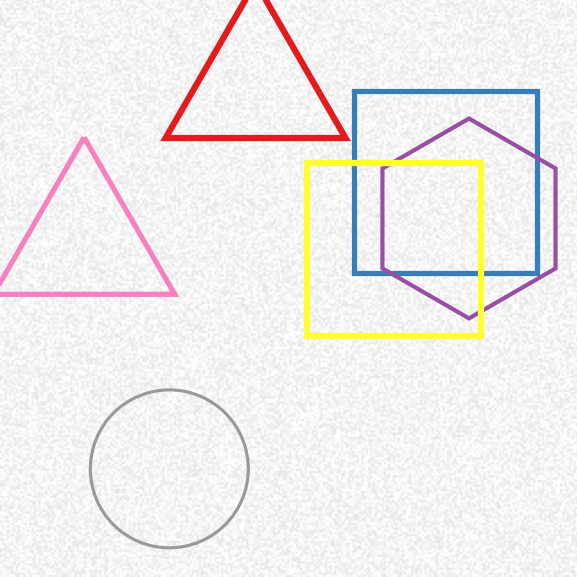[{"shape": "triangle", "thickness": 3, "radius": 0.9, "center": [0.443, 0.85]}, {"shape": "square", "thickness": 2.5, "radius": 0.79, "center": [0.772, 0.684]}, {"shape": "hexagon", "thickness": 2, "radius": 0.87, "center": [0.812, 0.621]}, {"shape": "square", "thickness": 3, "radius": 0.75, "center": [0.682, 0.567]}, {"shape": "triangle", "thickness": 2.5, "radius": 0.91, "center": [0.146, 0.58]}, {"shape": "circle", "thickness": 1.5, "radius": 0.68, "center": [0.293, 0.187]}]